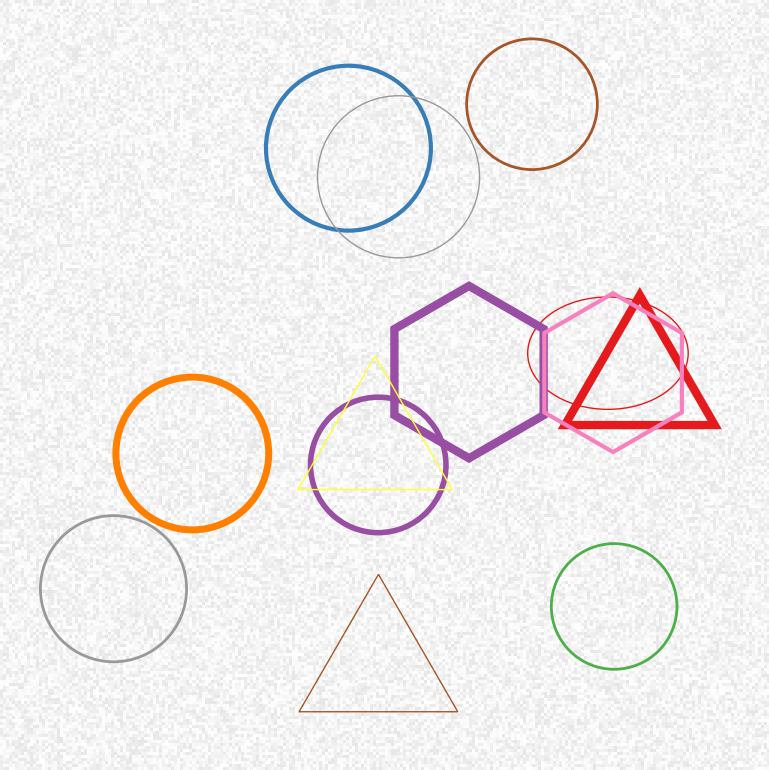[{"shape": "triangle", "thickness": 3, "radius": 0.56, "center": [0.831, 0.504]}, {"shape": "oval", "thickness": 0.5, "radius": 0.52, "center": [0.79, 0.541]}, {"shape": "circle", "thickness": 1.5, "radius": 0.54, "center": [0.453, 0.808]}, {"shape": "circle", "thickness": 1, "radius": 0.41, "center": [0.798, 0.212]}, {"shape": "hexagon", "thickness": 3, "radius": 0.56, "center": [0.609, 0.517]}, {"shape": "circle", "thickness": 2, "radius": 0.44, "center": [0.491, 0.396]}, {"shape": "circle", "thickness": 2.5, "radius": 0.5, "center": [0.25, 0.411]}, {"shape": "triangle", "thickness": 0.5, "radius": 0.58, "center": [0.487, 0.422]}, {"shape": "circle", "thickness": 1, "radius": 0.42, "center": [0.691, 0.865]}, {"shape": "triangle", "thickness": 0.5, "radius": 0.59, "center": [0.491, 0.135]}, {"shape": "hexagon", "thickness": 1.5, "radius": 0.52, "center": [0.796, 0.516]}, {"shape": "circle", "thickness": 0.5, "radius": 0.53, "center": [0.518, 0.77]}, {"shape": "circle", "thickness": 1, "radius": 0.47, "center": [0.147, 0.235]}]